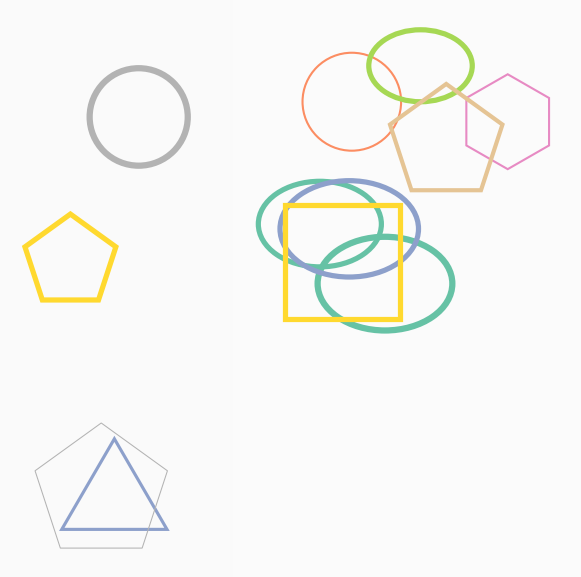[{"shape": "oval", "thickness": 2.5, "radius": 0.53, "center": [0.55, 0.611]}, {"shape": "oval", "thickness": 3, "radius": 0.58, "center": [0.662, 0.508]}, {"shape": "circle", "thickness": 1, "radius": 0.42, "center": [0.605, 0.823]}, {"shape": "triangle", "thickness": 1.5, "radius": 0.52, "center": [0.197, 0.135]}, {"shape": "oval", "thickness": 2.5, "radius": 0.6, "center": [0.601, 0.603]}, {"shape": "hexagon", "thickness": 1, "radius": 0.41, "center": [0.873, 0.788]}, {"shape": "oval", "thickness": 2.5, "radius": 0.45, "center": [0.723, 0.885]}, {"shape": "pentagon", "thickness": 2.5, "radius": 0.41, "center": [0.121, 0.546]}, {"shape": "square", "thickness": 2.5, "radius": 0.49, "center": [0.59, 0.546]}, {"shape": "pentagon", "thickness": 2, "radius": 0.51, "center": [0.768, 0.752]}, {"shape": "pentagon", "thickness": 0.5, "radius": 0.6, "center": [0.174, 0.147]}, {"shape": "circle", "thickness": 3, "radius": 0.42, "center": [0.239, 0.797]}]